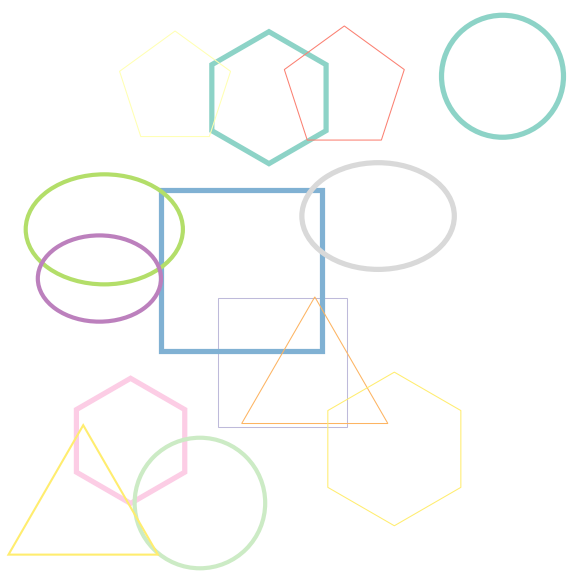[{"shape": "hexagon", "thickness": 2.5, "radius": 0.57, "center": [0.466, 0.83]}, {"shape": "circle", "thickness": 2.5, "radius": 0.53, "center": [0.87, 0.867]}, {"shape": "pentagon", "thickness": 0.5, "radius": 0.51, "center": [0.303, 0.844]}, {"shape": "square", "thickness": 0.5, "radius": 0.56, "center": [0.489, 0.372]}, {"shape": "pentagon", "thickness": 0.5, "radius": 0.55, "center": [0.596, 0.845]}, {"shape": "square", "thickness": 2.5, "radius": 0.7, "center": [0.419, 0.531]}, {"shape": "triangle", "thickness": 0.5, "radius": 0.73, "center": [0.545, 0.339]}, {"shape": "oval", "thickness": 2, "radius": 0.68, "center": [0.181, 0.602]}, {"shape": "hexagon", "thickness": 2.5, "radius": 0.54, "center": [0.226, 0.236]}, {"shape": "oval", "thickness": 2.5, "radius": 0.66, "center": [0.655, 0.625]}, {"shape": "oval", "thickness": 2, "radius": 0.53, "center": [0.172, 0.517]}, {"shape": "circle", "thickness": 2, "radius": 0.57, "center": [0.346, 0.128]}, {"shape": "triangle", "thickness": 1, "radius": 0.75, "center": [0.144, 0.113]}, {"shape": "hexagon", "thickness": 0.5, "radius": 0.66, "center": [0.683, 0.222]}]